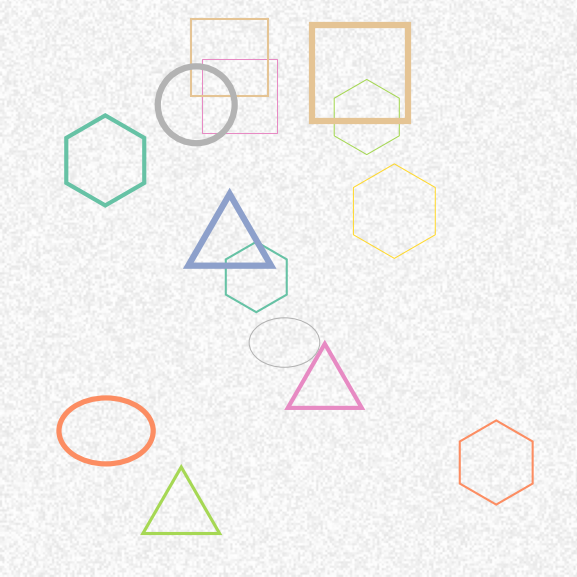[{"shape": "hexagon", "thickness": 1, "radius": 0.3, "center": [0.444, 0.519]}, {"shape": "hexagon", "thickness": 2, "radius": 0.39, "center": [0.182, 0.721]}, {"shape": "oval", "thickness": 2.5, "radius": 0.41, "center": [0.184, 0.253]}, {"shape": "hexagon", "thickness": 1, "radius": 0.36, "center": [0.859, 0.198]}, {"shape": "triangle", "thickness": 3, "radius": 0.41, "center": [0.398, 0.58]}, {"shape": "square", "thickness": 0.5, "radius": 0.32, "center": [0.415, 0.833]}, {"shape": "triangle", "thickness": 2, "radius": 0.37, "center": [0.562, 0.33]}, {"shape": "hexagon", "thickness": 0.5, "radius": 0.33, "center": [0.635, 0.797]}, {"shape": "triangle", "thickness": 1.5, "radius": 0.38, "center": [0.314, 0.114]}, {"shape": "hexagon", "thickness": 0.5, "radius": 0.41, "center": [0.683, 0.634]}, {"shape": "square", "thickness": 3, "radius": 0.42, "center": [0.624, 0.873]}, {"shape": "square", "thickness": 1, "radius": 0.33, "center": [0.398, 0.9]}, {"shape": "oval", "thickness": 0.5, "radius": 0.31, "center": [0.493, 0.406]}, {"shape": "circle", "thickness": 3, "radius": 0.33, "center": [0.34, 0.818]}]